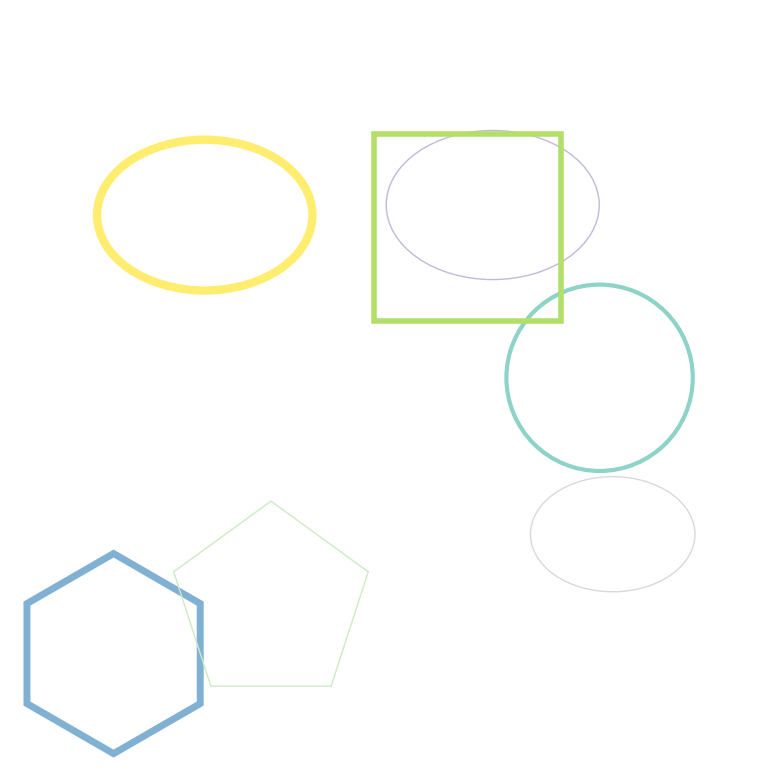[{"shape": "circle", "thickness": 1.5, "radius": 0.61, "center": [0.779, 0.509]}, {"shape": "oval", "thickness": 0.5, "radius": 0.69, "center": [0.64, 0.734]}, {"shape": "hexagon", "thickness": 2.5, "radius": 0.65, "center": [0.148, 0.151]}, {"shape": "square", "thickness": 2, "radius": 0.61, "center": [0.607, 0.704]}, {"shape": "oval", "thickness": 0.5, "radius": 0.53, "center": [0.796, 0.306]}, {"shape": "pentagon", "thickness": 0.5, "radius": 0.66, "center": [0.352, 0.216]}, {"shape": "oval", "thickness": 3, "radius": 0.7, "center": [0.266, 0.721]}]